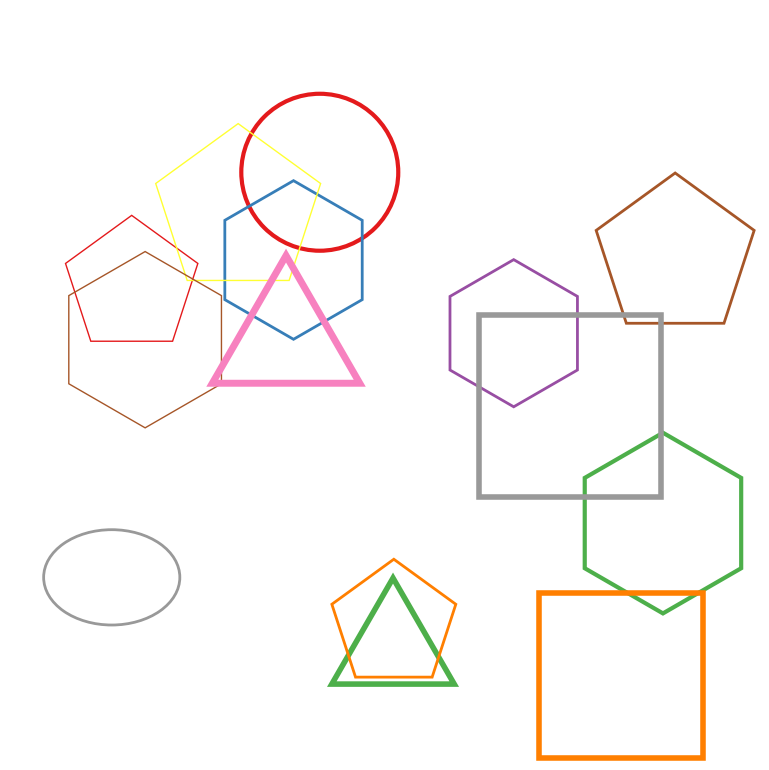[{"shape": "pentagon", "thickness": 0.5, "radius": 0.45, "center": [0.171, 0.63]}, {"shape": "circle", "thickness": 1.5, "radius": 0.51, "center": [0.415, 0.776]}, {"shape": "hexagon", "thickness": 1, "radius": 0.52, "center": [0.381, 0.662]}, {"shape": "triangle", "thickness": 2, "radius": 0.46, "center": [0.51, 0.157]}, {"shape": "hexagon", "thickness": 1.5, "radius": 0.59, "center": [0.861, 0.321]}, {"shape": "hexagon", "thickness": 1, "radius": 0.48, "center": [0.667, 0.567]}, {"shape": "square", "thickness": 2, "radius": 0.53, "center": [0.806, 0.123]}, {"shape": "pentagon", "thickness": 1, "radius": 0.42, "center": [0.511, 0.189]}, {"shape": "pentagon", "thickness": 0.5, "radius": 0.56, "center": [0.309, 0.727]}, {"shape": "hexagon", "thickness": 0.5, "radius": 0.57, "center": [0.188, 0.559]}, {"shape": "pentagon", "thickness": 1, "radius": 0.54, "center": [0.877, 0.667]}, {"shape": "triangle", "thickness": 2.5, "radius": 0.55, "center": [0.371, 0.558]}, {"shape": "oval", "thickness": 1, "radius": 0.44, "center": [0.145, 0.25]}, {"shape": "square", "thickness": 2, "radius": 0.59, "center": [0.74, 0.473]}]